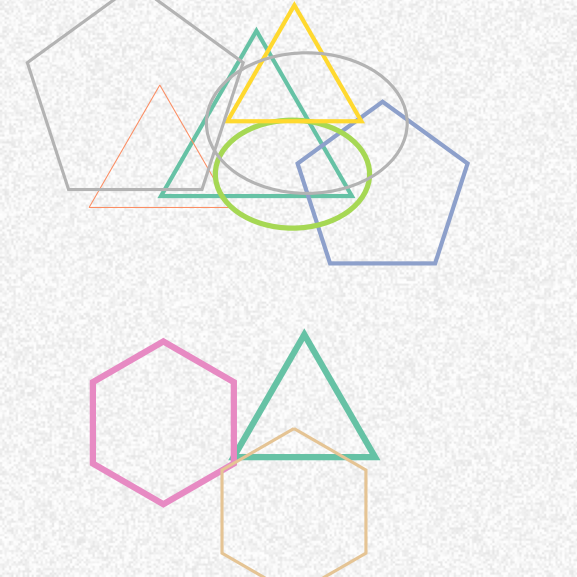[{"shape": "triangle", "thickness": 3, "radius": 0.71, "center": [0.527, 0.278]}, {"shape": "triangle", "thickness": 2, "radius": 0.95, "center": [0.444, 0.755]}, {"shape": "triangle", "thickness": 0.5, "radius": 0.71, "center": [0.277, 0.711]}, {"shape": "pentagon", "thickness": 2, "radius": 0.77, "center": [0.662, 0.668]}, {"shape": "hexagon", "thickness": 3, "radius": 0.7, "center": [0.283, 0.267]}, {"shape": "oval", "thickness": 2.5, "radius": 0.67, "center": [0.506, 0.698]}, {"shape": "triangle", "thickness": 2, "radius": 0.67, "center": [0.51, 0.856]}, {"shape": "hexagon", "thickness": 1.5, "radius": 0.72, "center": [0.509, 0.113]}, {"shape": "pentagon", "thickness": 1.5, "radius": 0.98, "center": [0.234, 0.83]}, {"shape": "oval", "thickness": 1.5, "radius": 0.87, "center": [0.531, 0.786]}]